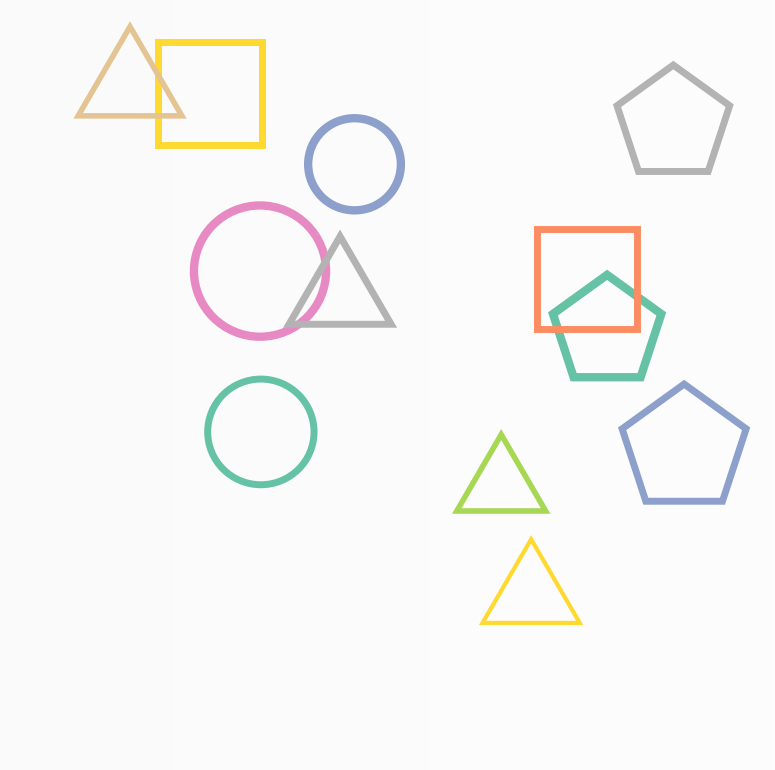[{"shape": "circle", "thickness": 2.5, "radius": 0.34, "center": [0.337, 0.439]}, {"shape": "pentagon", "thickness": 3, "radius": 0.37, "center": [0.783, 0.57]}, {"shape": "square", "thickness": 2.5, "radius": 0.32, "center": [0.758, 0.637]}, {"shape": "circle", "thickness": 3, "radius": 0.3, "center": [0.457, 0.787]}, {"shape": "pentagon", "thickness": 2.5, "radius": 0.42, "center": [0.883, 0.417]}, {"shape": "circle", "thickness": 3, "radius": 0.43, "center": [0.335, 0.648]}, {"shape": "triangle", "thickness": 2, "radius": 0.33, "center": [0.647, 0.369]}, {"shape": "square", "thickness": 2.5, "radius": 0.34, "center": [0.271, 0.878]}, {"shape": "triangle", "thickness": 1.5, "radius": 0.36, "center": [0.685, 0.227]}, {"shape": "triangle", "thickness": 2, "radius": 0.39, "center": [0.168, 0.888]}, {"shape": "triangle", "thickness": 2.5, "radius": 0.38, "center": [0.439, 0.617]}, {"shape": "pentagon", "thickness": 2.5, "radius": 0.38, "center": [0.869, 0.839]}]